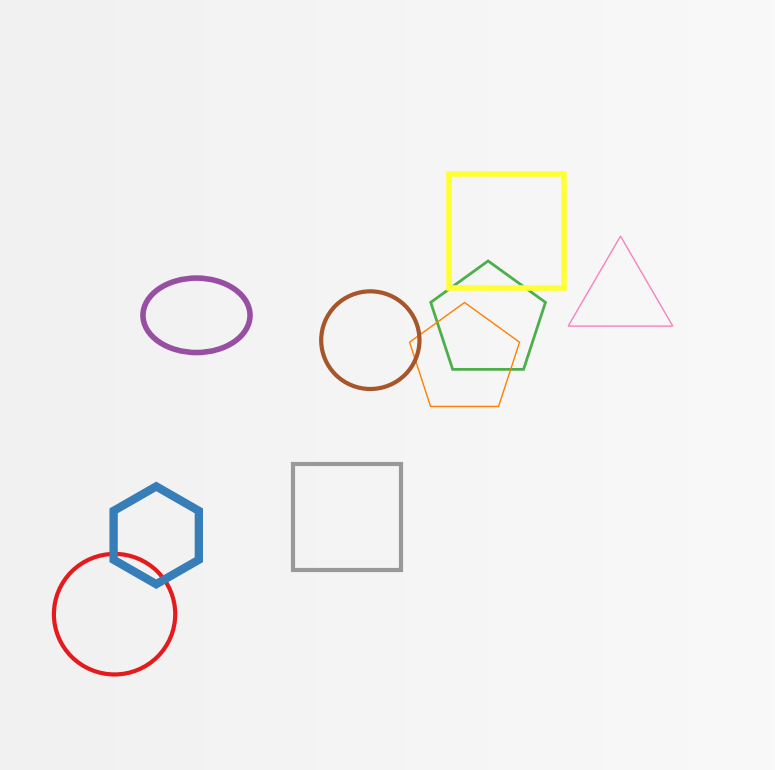[{"shape": "circle", "thickness": 1.5, "radius": 0.39, "center": [0.148, 0.202]}, {"shape": "hexagon", "thickness": 3, "radius": 0.32, "center": [0.202, 0.305]}, {"shape": "pentagon", "thickness": 1, "radius": 0.39, "center": [0.63, 0.583]}, {"shape": "oval", "thickness": 2, "radius": 0.35, "center": [0.254, 0.591]}, {"shape": "pentagon", "thickness": 0.5, "radius": 0.37, "center": [0.599, 0.533]}, {"shape": "square", "thickness": 2, "radius": 0.37, "center": [0.653, 0.7]}, {"shape": "circle", "thickness": 1.5, "radius": 0.32, "center": [0.478, 0.558]}, {"shape": "triangle", "thickness": 0.5, "radius": 0.39, "center": [0.801, 0.615]}, {"shape": "square", "thickness": 1.5, "radius": 0.35, "center": [0.448, 0.329]}]